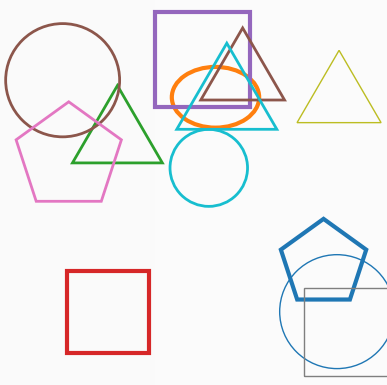[{"shape": "pentagon", "thickness": 3, "radius": 0.58, "center": [0.835, 0.316]}, {"shape": "circle", "thickness": 1, "radius": 0.74, "center": [0.87, 0.191]}, {"shape": "oval", "thickness": 3, "radius": 0.56, "center": [0.556, 0.747]}, {"shape": "triangle", "thickness": 2, "radius": 0.67, "center": [0.303, 0.644]}, {"shape": "square", "thickness": 3, "radius": 0.53, "center": [0.279, 0.19]}, {"shape": "square", "thickness": 3, "radius": 0.62, "center": [0.523, 0.845]}, {"shape": "circle", "thickness": 2, "radius": 0.74, "center": [0.162, 0.792]}, {"shape": "triangle", "thickness": 2, "radius": 0.62, "center": [0.626, 0.803]}, {"shape": "pentagon", "thickness": 2, "radius": 0.71, "center": [0.177, 0.593]}, {"shape": "square", "thickness": 1, "radius": 0.57, "center": [0.899, 0.137]}, {"shape": "triangle", "thickness": 1, "radius": 0.63, "center": [0.875, 0.744]}, {"shape": "circle", "thickness": 2, "radius": 0.5, "center": [0.539, 0.564]}, {"shape": "triangle", "thickness": 2, "radius": 0.75, "center": [0.585, 0.739]}]